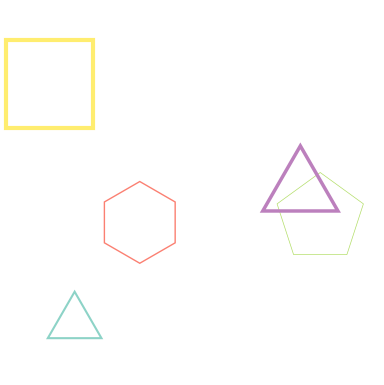[{"shape": "triangle", "thickness": 1.5, "radius": 0.4, "center": [0.194, 0.162]}, {"shape": "hexagon", "thickness": 1, "radius": 0.53, "center": [0.363, 0.422]}, {"shape": "pentagon", "thickness": 0.5, "radius": 0.59, "center": [0.832, 0.434]}, {"shape": "triangle", "thickness": 2.5, "radius": 0.56, "center": [0.78, 0.508]}, {"shape": "square", "thickness": 3, "radius": 0.57, "center": [0.129, 0.781]}]